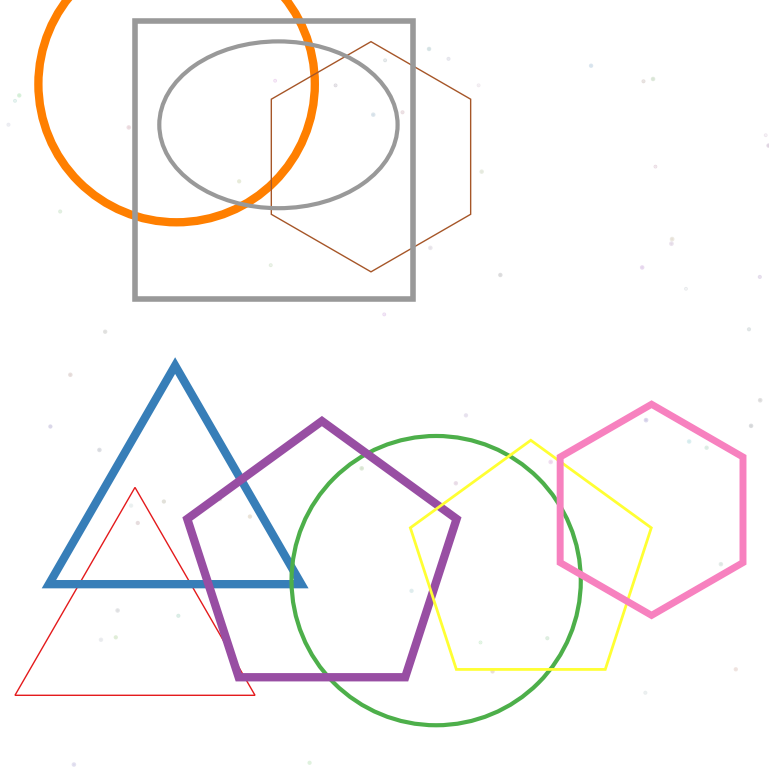[{"shape": "triangle", "thickness": 0.5, "radius": 0.9, "center": [0.175, 0.187]}, {"shape": "triangle", "thickness": 3, "radius": 0.95, "center": [0.227, 0.336]}, {"shape": "circle", "thickness": 1.5, "radius": 0.94, "center": [0.566, 0.246]}, {"shape": "pentagon", "thickness": 3, "radius": 0.92, "center": [0.418, 0.269]}, {"shape": "circle", "thickness": 3, "radius": 0.9, "center": [0.229, 0.891]}, {"shape": "pentagon", "thickness": 1, "radius": 0.82, "center": [0.689, 0.264]}, {"shape": "hexagon", "thickness": 0.5, "radius": 0.75, "center": [0.482, 0.796]}, {"shape": "hexagon", "thickness": 2.5, "radius": 0.69, "center": [0.846, 0.338]}, {"shape": "square", "thickness": 2, "radius": 0.9, "center": [0.355, 0.792]}, {"shape": "oval", "thickness": 1.5, "radius": 0.77, "center": [0.362, 0.838]}]